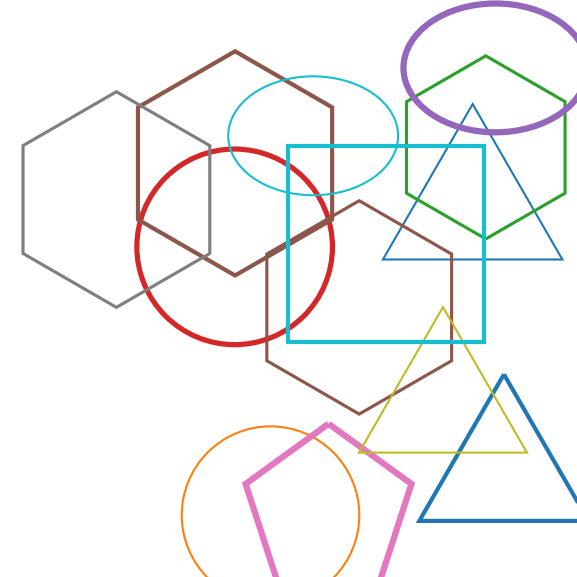[{"shape": "triangle", "thickness": 1, "radius": 0.9, "center": [0.818, 0.639]}, {"shape": "triangle", "thickness": 2, "radius": 0.85, "center": [0.873, 0.182]}, {"shape": "circle", "thickness": 1, "radius": 0.77, "center": [0.468, 0.107]}, {"shape": "hexagon", "thickness": 1.5, "radius": 0.79, "center": [0.841, 0.744]}, {"shape": "circle", "thickness": 2.5, "radius": 0.85, "center": [0.406, 0.572]}, {"shape": "oval", "thickness": 3, "radius": 0.8, "center": [0.858, 0.882]}, {"shape": "hexagon", "thickness": 2, "radius": 0.97, "center": [0.407, 0.716]}, {"shape": "hexagon", "thickness": 1.5, "radius": 0.92, "center": [0.622, 0.467]}, {"shape": "pentagon", "thickness": 3, "radius": 0.75, "center": [0.569, 0.114]}, {"shape": "hexagon", "thickness": 1.5, "radius": 0.93, "center": [0.202, 0.654]}, {"shape": "triangle", "thickness": 1, "radius": 0.84, "center": [0.767, 0.299]}, {"shape": "oval", "thickness": 1, "radius": 0.74, "center": [0.542, 0.764]}, {"shape": "square", "thickness": 2, "radius": 0.85, "center": [0.668, 0.576]}]